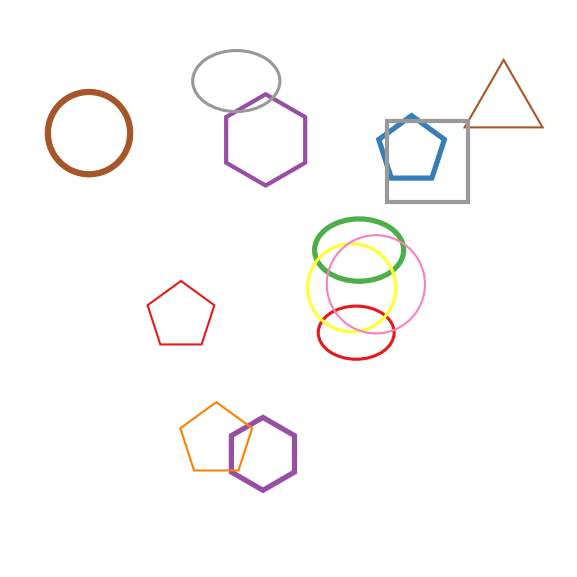[{"shape": "oval", "thickness": 1.5, "radius": 0.33, "center": [0.617, 0.423]}, {"shape": "pentagon", "thickness": 1, "radius": 0.3, "center": [0.313, 0.452]}, {"shape": "pentagon", "thickness": 2.5, "radius": 0.3, "center": [0.713, 0.739]}, {"shape": "oval", "thickness": 2.5, "radius": 0.39, "center": [0.622, 0.566]}, {"shape": "hexagon", "thickness": 2.5, "radius": 0.32, "center": [0.455, 0.213]}, {"shape": "hexagon", "thickness": 2, "radius": 0.4, "center": [0.46, 0.757]}, {"shape": "pentagon", "thickness": 1, "radius": 0.33, "center": [0.374, 0.237]}, {"shape": "circle", "thickness": 1.5, "radius": 0.38, "center": [0.609, 0.501]}, {"shape": "circle", "thickness": 3, "radius": 0.36, "center": [0.154, 0.769]}, {"shape": "triangle", "thickness": 1, "radius": 0.39, "center": [0.872, 0.818]}, {"shape": "circle", "thickness": 1, "radius": 0.43, "center": [0.651, 0.507]}, {"shape": "oval", "thickness": 1.5, "radius": 0.38, "center": [0.409, 0.859]}, {"shape": "square", "thickness": 2, "radius": 0.35, "center": [0.74, 0.72]}]